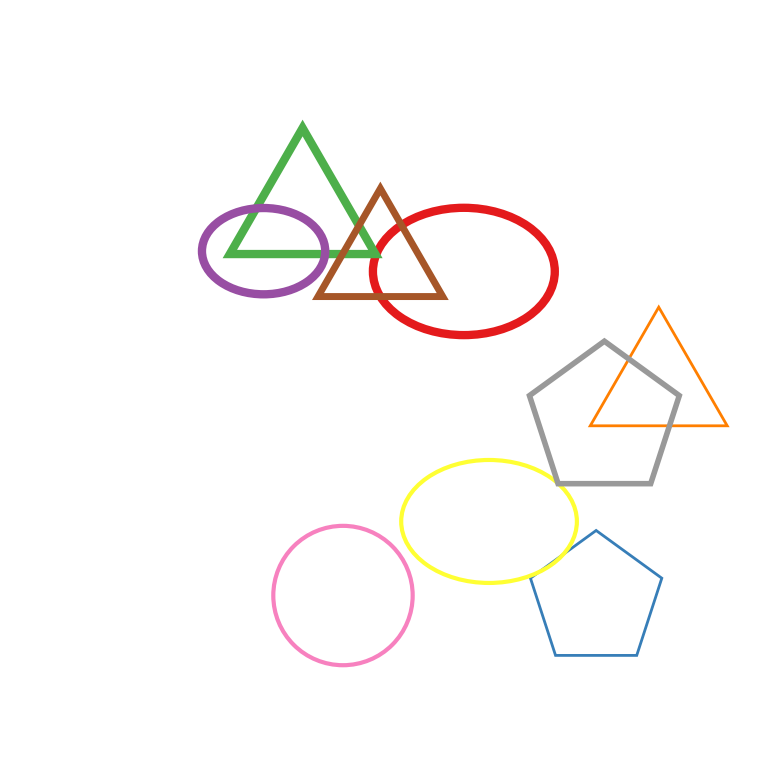[{"shape": "oval", "thickness": 3, "radius": 0.59, "center": [0.602, 0.647]}, {"shape": "pentagon", "thickness": 1, "radius": 0.45, "center": [0.774, 0.221]}, {"shape": "triangle", "thickness": 3, "radius": 0.55, "center": [0.393, 0.725]}, {"shape": "oval", "thickness": 3, "radius": 0.4, "center": [0.342, 0.674]}, {"shape": "triangle", "thickness": 1, "radius": 0.51, "center": [0.855, 0.498]}, {"shape": "oval", "thickness": 1.5, "radius": 0.57, "center": [0.635, 0.323]}, {"shape": "triangle", "thickness": 2.5, "radius": 0.47, "center": [0.494, 0.662]}, {"shape": "circle", "thickness": 1.5, "radius": 0.45, "center": [0.445, 0.227]}, {"shape": "pentagon", "thickness": 2, "radius": 0.51, "center": [0.785, 0.455]}]